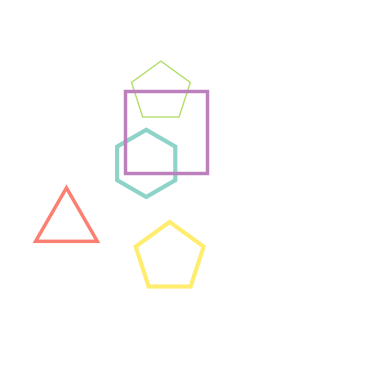[{"shape": "hexagon", "thickness": 3, "radius": 0.44, "center": [0.38, 0.576]}, {"shape": "triangle", "thickness": 2.5, "radius": 0.46, "center": [0.173, 0.419]}, {"shape": "pentagon", "thickness": 1, "radius": 0.4, "center": [0.418, 0.761]}, {"shape": "square", "thickness": 2.5, "radius": 0.53, "center": [0.431, 0.657]}, {"shape": "pentagon", "thickness": 3, "radius": 0.46, "center": [0.441, 0.331]}]